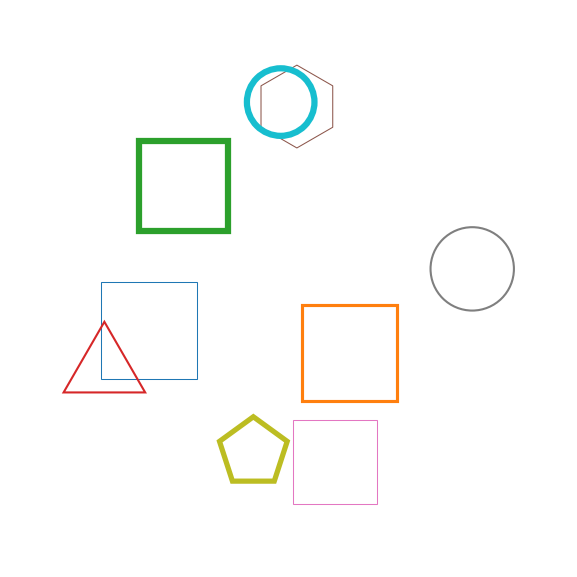[{"shape": "square", "thickness": 0.5, "radius": 0.42, "center": [0.258, 0.427]}, {"shape": "square", "thickness": 1.5, "radius": 0.41, "center": [0.605, 0.388]}, {"shape": "square", "thickness": 3, "radius": 0.39, "center": [0.318, 0.677]}, {"shape": "triangle", "thickness": 1, "radius": 0.41, "center": [0.181, 0.36]}, {"shape": "hexagon", "thickness": 0.5, "radius": 0.36, "center": [0.514, 0.815]}, {"shape": "square", "thickness": 0.5, "radius": 0.36, "center": [0.58, 0.199]}, {"shape": "circle", "thickness": 1, "radius": 0.36, "center": [0.818, 0.534]}, {"shape": "pentagon", "thickness": 2.5, "radius": 0.31, "center": [0.439, 0.216]}, {"shape": "circle", "thickness": 3, "radius": 0.29, "center": [0.486, 0.822]}]